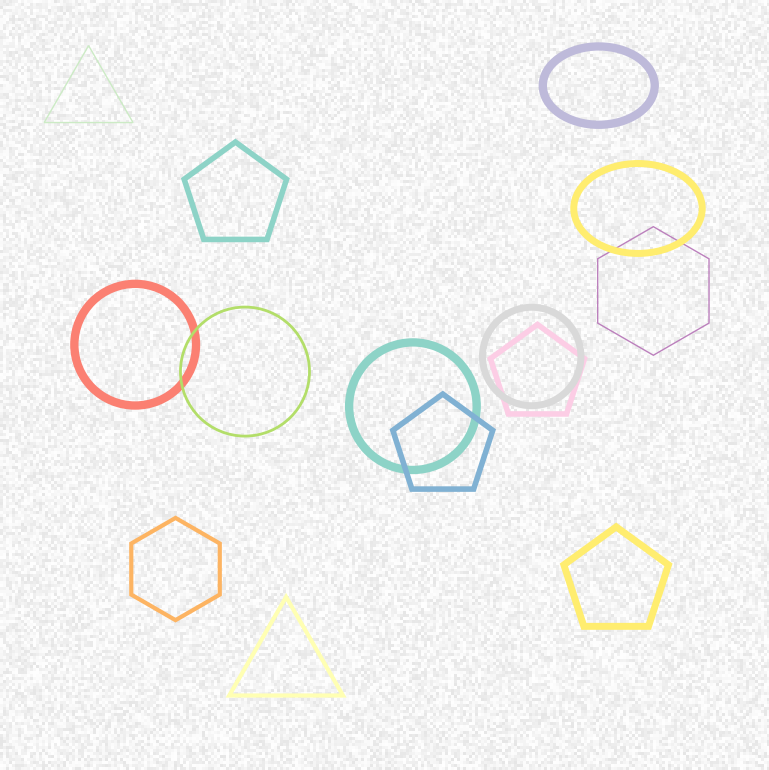[{"shape": "circle", "thickness": 3, "radius": 0.41, "center": [0.536, 0.472]}, {"shape": "pentagon", "thickness": 2, "radius": 0.35, "center": [0.306, 0.746]}, {"shape": "triangle", "thickness": 1.5, "radius": 0.43, "center": [0.372, 0.139]}, {"shape": "oval", "thickness": 3, "radius": 0.36, "center": [0.778, 0.889]}, {"shape": "circle", "thickness": 3, "radius": 0.4, "center": [0.176, 0.552]}, {"shape": "pentagon", "thickness": 2, "radius": 0.34, "center": [0.575, 0.42]}, {"shape": "hexagon", "thickness": 1.5, "radius": 0.33, "center": [0.228, 0.261]}, {"shape": "circle", "thickness": 1, "radius": 0.42, "center": [0.318, 0.517]}, {"shape": "pentagon", "thickness": 2, "radius": 0.32, "center": [0.698, 0.514]}, {"shape": "circle", "thickness": 2.5, "radius": 0.32, "center": [0.691, 0.537]}, {"shape": "hexagon", "thickness": 0.5, "radius": 0.42, "center": [0.849, 0.622]}, {"shape": "triangle", "thickness": 0.5, "radius": 0.33, "center": [0.115, 0.874]}, {"shape": "oval", "thickness": 2.5, "radius": 0.42, "center": [0.829, 0.729]}, {"shape": "pentagon", "thickness": 2.5, "radius": 0.36, "center": [0.8, 0.244]}]